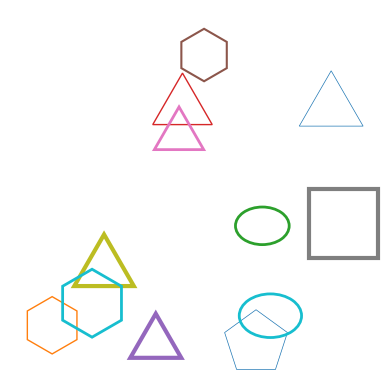[{"shape": "pentagon", "thickness": 0.5, "radius": 0.43, "center": [0.665, 0.11]}, {"shape": "triangle", "thickness": 0.5, "radius": 0.48, "center": [0.86, 0.72]}, {"shape": "hexagon", "thickness": 1, "radius": 0.37, "center": [0.135, 0.155]}, {"shape": "oval", "thickness": 2, "radius": 0.35, "center": [0.681, 0.413]}, {"shape": "triangle", "thickness": 1, "radius": 0.45, "center": [0.474, 0.721]}, {"shape": "triangle", "thickness": 3, "radius": 0.38, "center": [0.405, 0.109]}, {"shape": "hexagon", "thickness": 1.5, "radius": 0.34, "center": [0.53, 0.857]}, {"shape": "triangle", "thickness": 2, "radius": 0.37, "center": [0.465, 0.648]}, {"shape": "square", "thickness": 3, "radius": 0.45, "center": [0.893, 0.42]}, {"shape": "triangle", "thickness": 3, "radius": 0.45, "center": [0.27, 0.302]}, {"shape": "hexagon", "thickness": 2, "radius": 0.44, "center": [0.239, 0.212]}, {"shape": "oval", "thickness": 2, "radius": 0.4, "center": [0.702, 0.18]}]